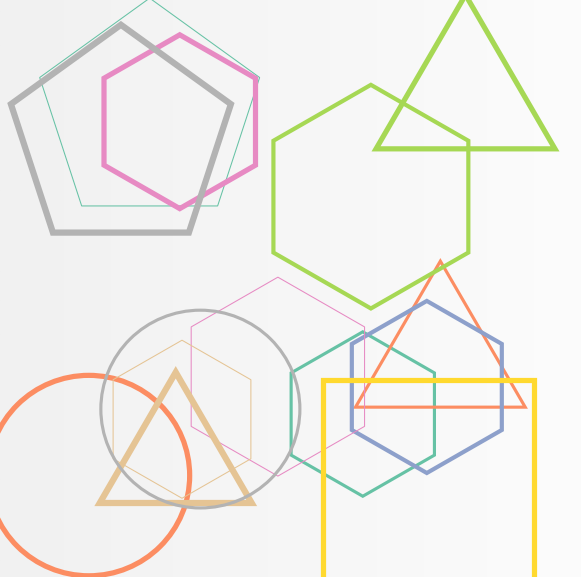[{"shape": "pentagon", "thickness": 0.5, "radius": 0.99, "center": [0.257, 0.803]}, {"shape": "hexagon", "thickness": 1.5, "radius": 0.71, "center": [0.624, 0.282]}, {"shape": "circle", "thickness": 2.5, "radius": 0.87, "center": [0.153, 0.176]}, {"shape": "triangle", "thickness": 1.5, "radius": 0.84, "center": [0.758, 0.378]}, {"shape": "hexagon", "thickness": 2, "radius": 0.74, "center": [0.734, 0.329]}, {"shape": "hexagon", "thickness": 2.5, "radius": 0.75, "center": [0.309, 0.788]}, {"shape": "hexagon", "thickness": 0.5, "radius": 0.86, "center": [0.478, 0.347]}, {"shape": "triangle", "thickness": 2.5, "radius": 0.89, "center": [0.801, 0.83]}, {"shape": "hexagon", "thickness": 2, "radius": 0.97, "center": [0.638, 0.659]}, {"shape": "square", "thickness": 2.5, "radius": 0.91, "center": [0.737, 0.158]}, {"shape": "triangle", "thickness": 3, "radius": 0.75, "center": [0.302, 0.204]}, {"shape": "hexagon", "thickness": 0.5, "radius": 0.68, "center": [0.313, 0.273]}, {"shape": "circle", "thickness": 1.5, "radius": 0.86, "center": [0.345, 0.291]}, {"shape": "pentagon", "thickness": 3, "radius": 0.99, "center": [0.208, 0.757]}]